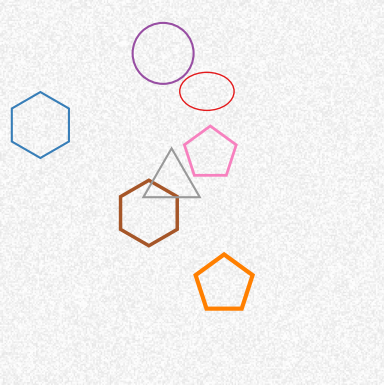[{"shape": "oval", "thickness": 1, "radius": 0.35, "center": [0.537, 0.763]}, {"shape": "hexagon", "thickness": 1.5, "radius": 0.43, "center": [0.105, 0.675]}, {"shape": "circle", "thickness": 1.5, "radius": 0.4, "center": [0.424, 0.861]}, {"shape": "pentagon", "thickness": 3, "radius": 0.39, "center": [0.582, 0.261]}, {"shape": "hexagon", "thickness": 2.5, "radius": 0.43, "center": [0.387, 0.447]}, {"shape": "pentagon", "thickness": 2, "radius": 0.35, "center": [0.546, 0.602]}, {"shape": "triangle", "thickness": 1.5, "radius": 0.42, "center": [0.446, 0.53]}]